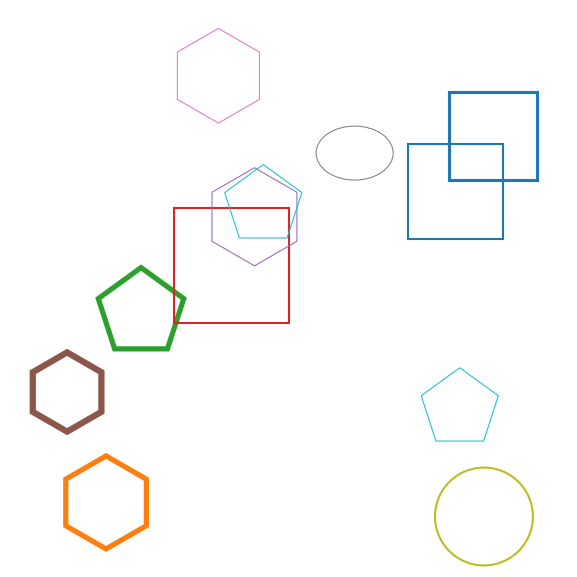[{"shape": "square", "thickness": 1.5, "radius": 0.38, "center": [0.854, 0.764]}, {"shape": "square", "thickness": 1, "radius": 0.41, "center": [0.789, 0.667]}, {"shape": "hexagon", "thickness": 2.5, "radius": 0.4, "center": [0.184, 0.129]}, {"shape": "pentagon", "thickness": 2.5, "radius": 0.39, "center": [0.244, 0.458]}, {"shape": "square", "thickness": 1, "radius": 0.5, "center": [0.4, 0.539]}, {"shape": "hexagon", "thickness": 0.5, "radius": 0.42, "center": [0.441, 0.624]}, {"shape": "hexagon", "thickness": 3, "radius": 0.34, "center": [0.116, 0.32]}, {"shape": "hexagon", "thickness": 0.5, "radius": 0.41, "center": [0.378, 0.868]}, {"shape": "oval", "thickness": 0.5, "radius": 0.33, "center": [0.614, 0.734]}, {"shape": "circle", "thickness": 1, "radius": 0.42, "center": [0.838, 0.105]}, {"shape": "pentagon", "thickness": 0.5, "radius": 0.35, "center": [0.456, 0.644]}, {"shape": "pentagon", "thickness": 0.5, "radius": 0.35, "center": [0.796, 0.292]}]